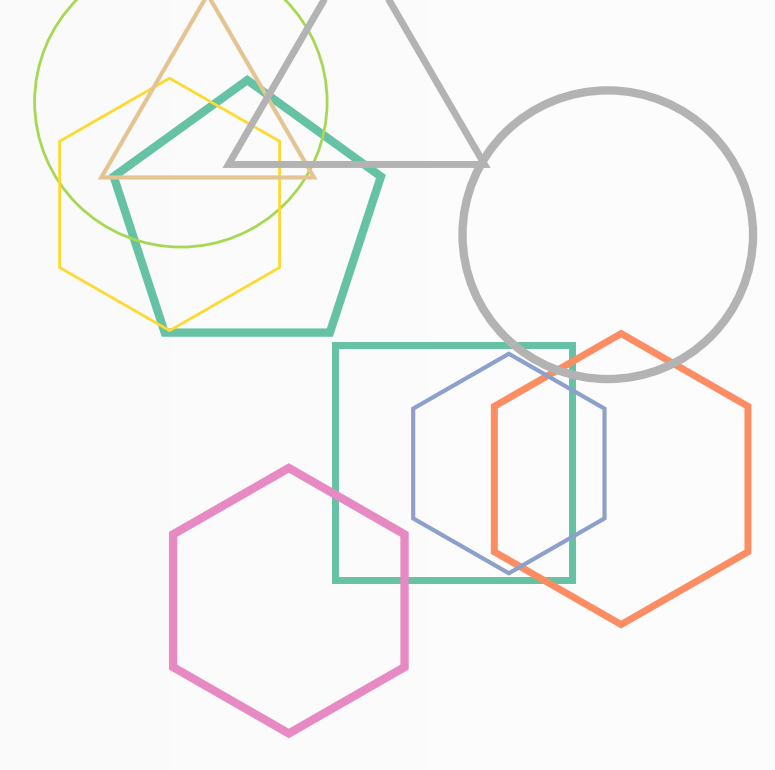[{"shape": "pentagon", "thickness": 3, "radius": 0.91, "center": [0.319, 0.715]}, {"shape": "square", "thickness": 2.5, "radius": 0.76, "center": [0.585, 0.399]}, {"shape": "hexagon", "thickness": 2.5, "radius": 0.94, "center": [0.801, 0.378]}, {"shape": "hexagon", "thickness": 1.5, "radius": 0.71, "center": [0.657, 0.398]}, {"shape": "hexagon", "thickness": 3, "radius": 0.86, "center": [0.373, 0.22]}, {"shape": "circle", "thickness": 1, "radius": 0.94, "center": [0.233, 0.868]}, {"shape": "hexagon", "thickness": 1, "radius": 0.82, "center": [0.219, 0.735]}, {"shape": "triangle", "thickness": 1.5, "radius": 0.79, "center": [0.268, 0.849]}, {"shape": "triangle", "thickness": 2.5, "radius": 0.95, "center": [0.46, 0.882]}, {"shape": "circle", "thickness": 3, "radius": 0.94, "center": [0.784, 0.695]}]